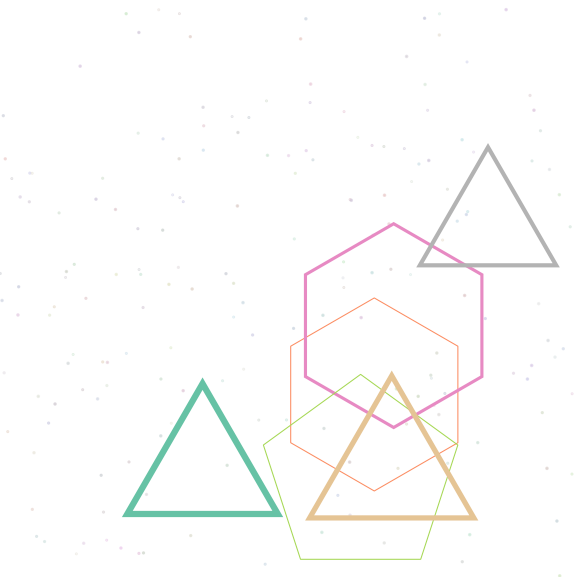[{"shape": "triangle", "thickness": 3, "radius": 0.75, "center": [0.351, 0.184]}, {"shape": "hexagon", "thickness": 0.5, "radius": 0.84, "center": [0.648, 0.316]}, {"shape": "hexagon", "thickness": 1.5, "radius": 0.88, "center": [0.682, 0.435]}, {"shape": "pentagon", "thickness": 0.5, "radius": 0.89, "center": [0.624, 0.174]}, {"shape": "triangle", "thickness": 2.5, "radius": 0.82, "center": [0.678, 0.184]}, {"shape": "triangle", "thickness": 2, "radius": 0.68, "center": [0.845, 0.608]}]